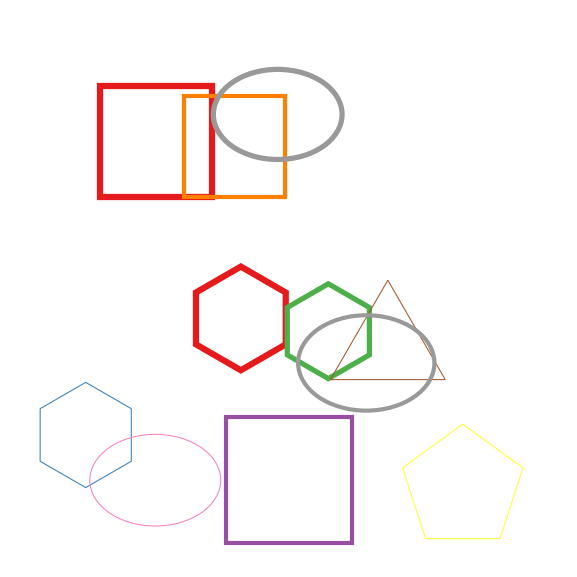[{"shape": "square", "thickness": 3, "radius": 0.48, "center": [0.27, 0.754]}, {"shape": "hexagon", "thickness": 3, "radius": 0.45, "center": [0.417, 0.448]}, {"shape": "hexagon", "thickness": 0.5, "radius": 0.46, "center": [0.148, 0.246]}, {"shape": "hexagon", "thickness": 2.5, "radius": 0.41, "center": [0.569, 0.426]}, {"shape": "square", "thickness": 2, "radius": 0.54, "center": [0.5, 0.168]}, {"shape": "square", "thickness": 2, "radius": 0.44, "center": [0.406, 0.746]}, {"shape": "pentagon", "thickness": 0.5, "radius": 0.55, "center": [0.801, 0.155]}, {"shape": "triangle", "thickness": 0.5, "radius": 0.57, "center": [0.672, 0.399]}, {"shape": "oval", "thickness": 0.5, "radius": 0.57, "center": [0.269, 0.168]}, {"shape": "oval", "thickness": 2.5, "radius": 0.56, "center": [0.481, 0.801]}, {"shape": "oval", "thickness": 2, "radius": 0.59, "center": [0.634, 0.371]}]